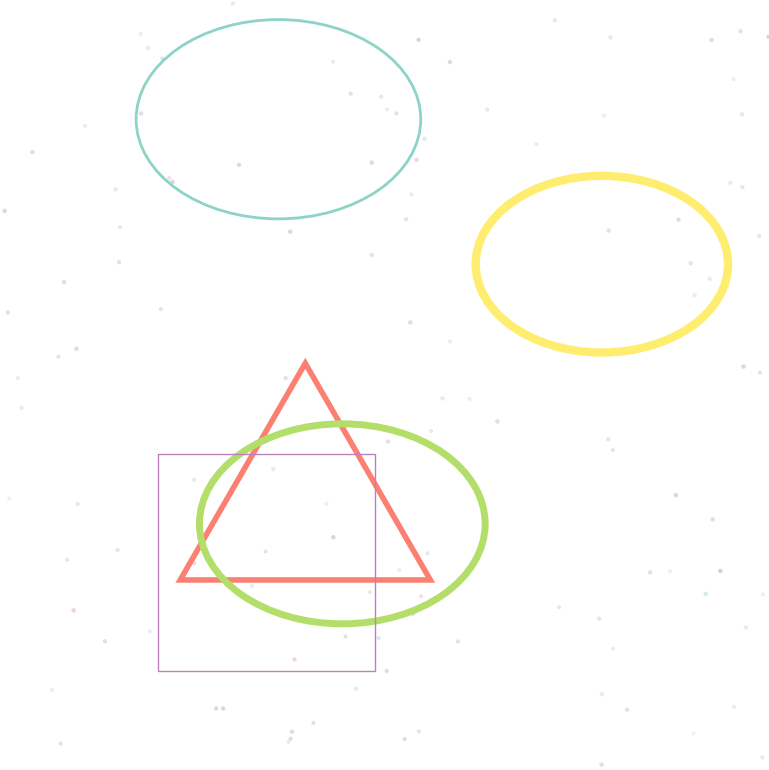[{"shape": "oval", "thickness": 1, "radius": 0.92, "center": [0.362, 0.845]}, {"shape": "triangle", "thickness": 2, "radius": 0.94, "center": [0.396, 0.341]}, {"shape": "oval", "thickness": 2.5, "radius": 0.93, "center": [0.445, 0.32]}, {"shape": "square", "thickness": 0.5, "radius": 0.7, "center": [0.347, 0.269]}, {"shape": "oval", "thickness": 3, "radius": 0.82, "center": [0.782, 0.657]}]